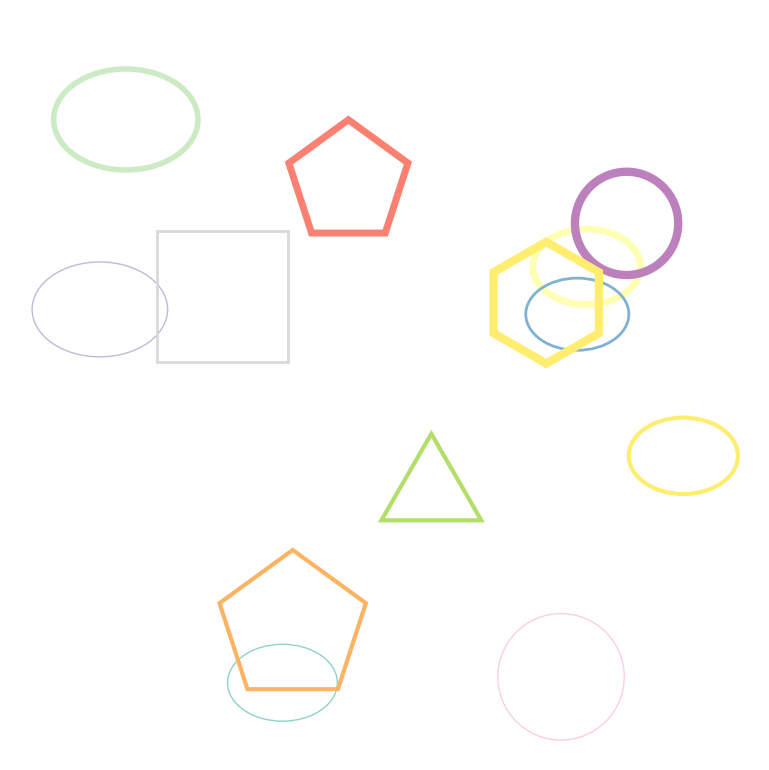[{"shape": "oval", "thickness": 0.5, "radius": 0.36, "center": [0.367, 0.113]}, {"shape": "oval", "thickness": 2.5, "radius": 0.35, "center": [0.762, 0.654]}, {"shape": "oval", "thickness": 0.5, "radius": 0.44, "center": [0.13, 0.598]}, {"shape": "pentagon", "thickness": 2.5, "radius": 0.41, "center": [0.452, 0.763]}, {"shape": "oval", "thickness": 1, "radius": 0.33, "center": [0.75, 0.592]}, {"shape": "pentagon", "thickness": 1.5, "radius": 0.5, "center": [0.38, 0.186]}, {"shape": "triangle", "thickness": 1.5, "radius": 0.37, "center": [0.56, 0.362]}, {"shape": "circle", "thickness": 0.5, "radius": 0.41, "center": [0.729, 0.121]}, {"shape": "square", "thickness": 1, "radius": 0.42, "center": [0.289, 0.615]}, {"shape": "circle", "thickness": 3, "radius": 0.34, "center": [0.814, 0.71]}, {"shape": "oval", "thickness": 2, "radius": 0.47, "center": [0.163, 0.845]}, {"shape": "hexagon", "thickness": 3, "radius": 0.4, "center": [0.709, 0.607]}, {"shape": "oval", "thickness": 1.5, "radius": 0.35, "center": [0.887, 0.408]}]